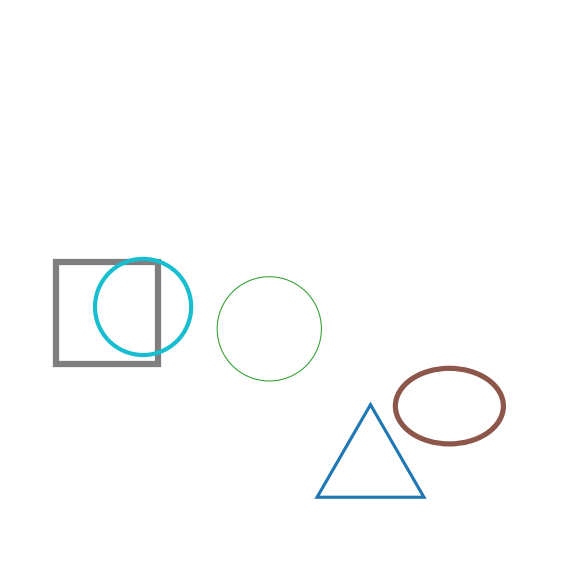[{"shape": "triangle", "thickness": 1.5, "radius": 0.53, "center": [0.642, 0.192]}, {"shape": "circle", "thickness": 0.5, "radius": 0.45, "center": [0.466, 0.43]}, {"shape": "oval", "thickness": 2.5, "radius": 0.47, "center": [0.778, 0.296]}, {"shape": "square", "thickness": 3, "radius": 0.44, "center": [0.185, 0.457]}, {"shape": "circle", "thickness": 2, "radius": 0.42, "center": [0.248, 0.468]}]